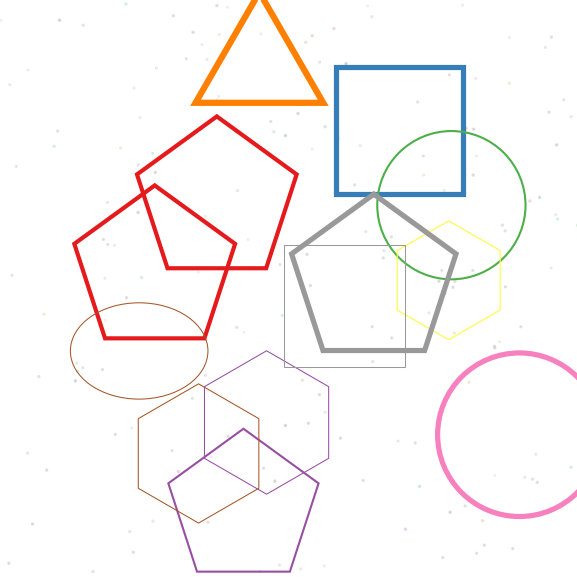[{"shape": "pentagon", "thickness": 2, "radius": 0.73, "center": [0.375, 0.652]}, {"shape": "pentagon", "thickness": 2, "radius": 0.73, "center": [0.268, 0.532]}, {"shape": "square", "thickness": 2.5, "radius": 0.55, "center": [0.692, 0.773]}, {"shape": "circle", "thickness": 1, "radius": 0.64, "center": [0.782, 0.644]}, {"shape": "pentagon", "thickness": 1, "radius": 0.68, "center": [0.422, 0.12]}, {"shape": "hexagon", "thickness": 0.5, "radius": 0.62, "center": [0.462, 0.268]}, {"shape": "triangle", "thickness": 3, "radius": 0.64, "center": [0.449, 0.885]}, {"shape": "hexagon", "thickness": 0.5, "radius": 0.51, "center": [0.777, 0.514]}, {"shape": "oval", "thickness": 0.5, "radius": 0.6, "center": [0.241, 0.391]}, {"shape": "hexagon", "thickness": 0.5, "radius": 0.6, "center": [0.344, 0.214]}, {"shape": "circle", "thickness": 2.5, "radius": 0.71, "center": [0.899, 0.246]}, {"shape": "square", "thickness": 0.5, "radius": 0.53, "center": [0.596, 0.469]}, {"shape": "pentagon", "thickness": 2.5, "radius": 0.75, "center": [0.647, 0.513]}]